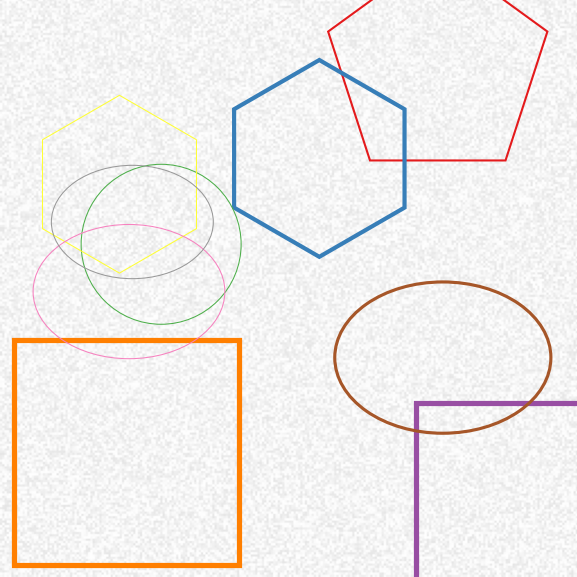[{"shape": "pentagon", "thickness": 1, "radius": 1.0, "center": [0.758, 0.883]}, {"shape": "hexagon", "thickness": 2, "radius": 0.85, "center": [0.553, 0.725]}, {"shape": "circle", "thickness": 0.5, "radius": 0.69, "center": [0.279, 0.576]}, {"shape": "square", "thickness": 2.5, "radius": 0.89, "center": [0.898, 0.124]}, {"shape": "square", "thickness": 2.5, "radius": 0.98, "center": [0.219, 0.216]}, {"shape": "hexagon", "thickness": 0.5, "radius": 0.77, "center": [0.207, 0.68]}, {"shape": "oval", "thickness": 1.5, "radius": 0.94, "center": [0.767, 0.38]}, {"shape": "oval", "thickness": 0.5, "radius": 0.83, "center": [0.223, 0.494]}, {"shape": "oval", "thickness": 0.5, "radius": 0.7, "center": [0.229, 0.615]}]